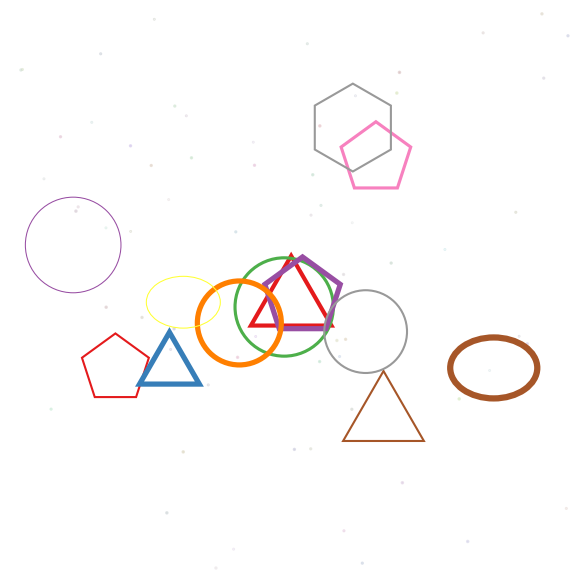[{"shape": "pentagon", "thickness": 1, "radius": 0.3, "center": [0.2, 0.361]}, {"shape": "triangle", "thickness": 2, "radius": 0.4, "center": [0.504, 0.476]}, {"shape": "triangle", "thickness": 2.5, "radius": 0.3, "center": [0.293, 0.364]}, {"shape": "circle", "thickness": 1.5, "radius": 0.43, "center": [0.492, 0.468]}, {"shape": "pentagon", "thickness": 2.5, "radius": 0.34, "center": [0.524, 0.486]}, {"shape": "circle", "thickness": 0.5, "radius": 0.41, "center": [0.127, 0.575]}, {"shape": "circle", "thickness": 2.5, "radius": 0.36, "center": [0.414, 0.44]}, {"shape": "oval", "thickness": 0.5, "radius": 0.32, "center": [0.317, 0.476]}, {"shape": "oval", "thickness": 3, "radius": 0.38, "center": [0.855, 0.362]}, {"shape": "triangle", "thickness": 1, "radius": 0.4, "center": [0.664, 0.276]}, {"shape": "pentagon", "thickness": 1.5, "radius": 0.32, "center": [0.651, 0.725]}, {"shape": "circle", "thickness": 1, "radius": 0.36, "center": [0.633, 0.425]}, {"shape": "hexagon", "thickness": 1, "radius": 0.38, "center": [0.611, 0.778]}]